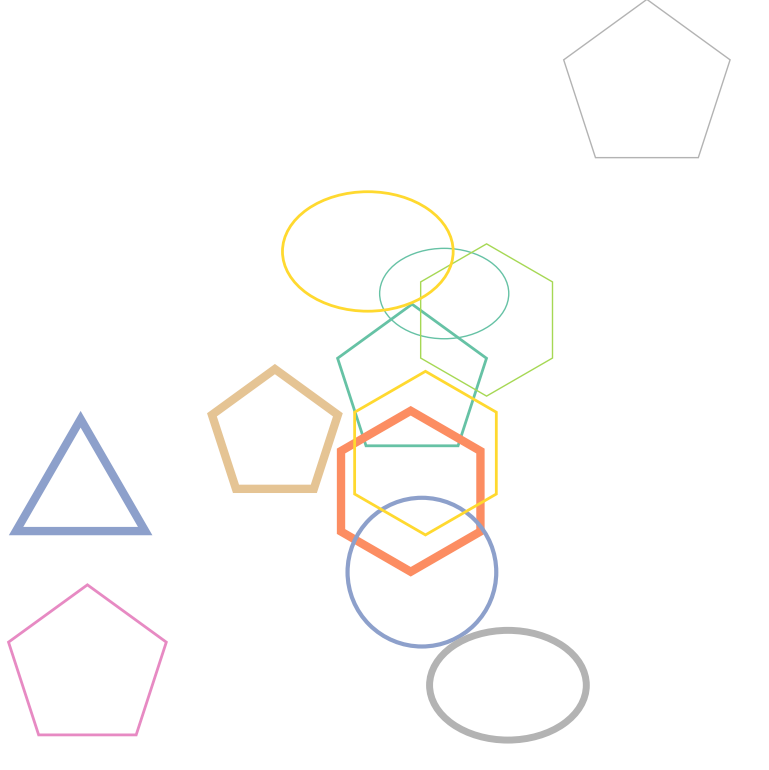[{"shape": "pentagon", "thickness": 1, "radius": 0.51, "center": [0.535, 0.503]}, {"shape": "oval", "thickness": 0.5, "radius": 0.42, "center": [0.577, 0.619]}, {"shape": "hexagon", "thickness": 3, "radius": 0.52, "center": [0.533, 0.362]}, {"shape": "triangle", "thickness": 3, "radius": 0.48, "center": [0.105, 0.359]}, {"shape": "circle", "thickness": 1.5, "radius": 0.48, "center": [0.548, 0.257]}, {"shape": "pentagon", "thickness": 1, "radius": 0.54, "center": [0.114, 0.133]}, {"shape": "hexagon", "thickness": 0.5, "radius": 0.49, "center": [0.632, 0.584]}, {"shape": "oval", "thickness": 1, "radius": 0.55, "center": [0.478, 0.673]}, {"shape": "hexagon", "thickness": 1, "radius": 0.53, "center": [0.553, 0.412]}, {"shape": "pentagon", "thickness": 3, "radius": 0.43, "center": [0.357, 0.435]}, {"shape": "oval", "thickness": 2.5, "radius": 0.51, "center": [0.66, 0.11]}, {"shape": "pentagon", "thickness": 0.5, "radius": 0.57, "center": [0.84, 0.887]}]